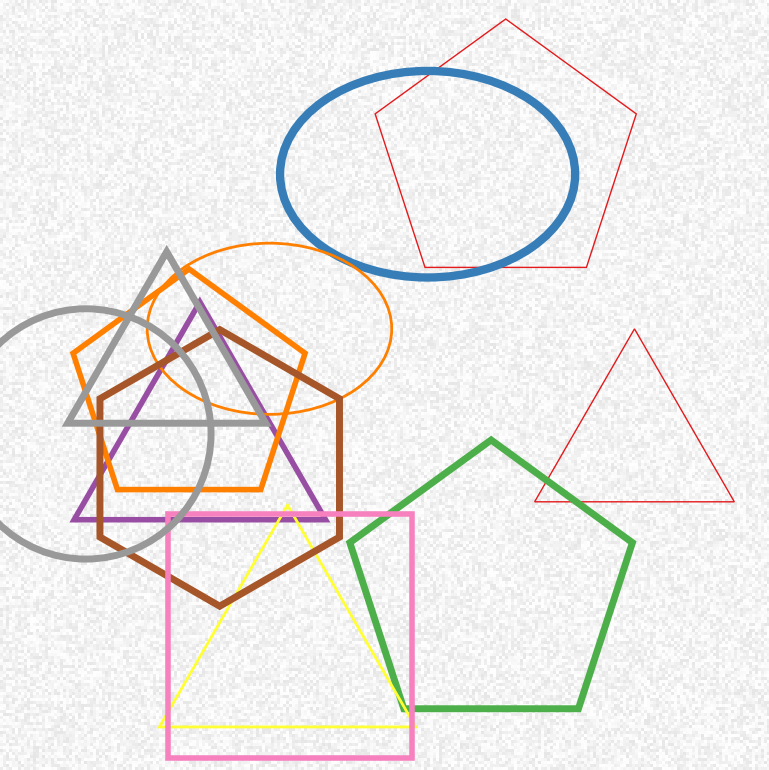[{"shape": "triangle", "thickness": 0.5, "radius": 0.75, "center": [0.824, 0.423]}, {"shape": "pentagon", "thickness": 0.5, "radius": 0.89, "center": [0.657, 0.797]}, {"shape": "oval", "thickness": 3, "radius": 0.96, "center": [0.555, 0.774]}, {"shape": "pentagon", "thickness": 2.5, "radius": 0.96, "center": [0.638, 0.236]}, {"shape": "triangle", "thickness": 2, "radius": 0.94, "center": [0.26, 0.419]}, {"shape": "oval", "thickness": 1, "radius": 0.79, "center": [0.35, 0.573]}, {"shape": "pentagon", "thickness": 2, "radius": 0.79, "center": [0.246, 0.492]}, {"shape": "triangle", "thickness": 1, "radius": 0.96, "center": [0.373, 0.152]}, {"shape": "hexagon", "thickness": 2.5, "radius": 0.9, "center": [0.285, 0.392]}, {"shape": "square", "thickness": 2, "radius": 0.79, "center": [0.376, 0.174]}, {"shape": "triangle", "thickness": 2.5, "radius": 0.74, "center": [0.217, 0.525]}, {"shape": "circle", "thickness": 2.5, "radius": 0.81, "center": [0.112, 0.436]}]